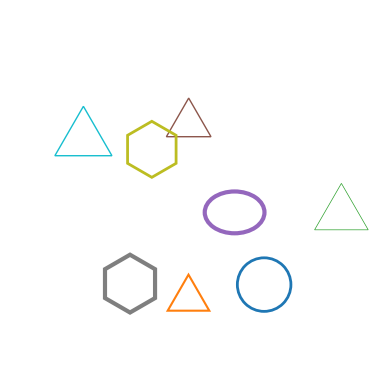[{"shape": "circle", "thickness": 2, "radius": 0.35, "center": [0.686, 0.261]}, {"shape": "triangle", "thickness": 1.5, "radius": 0.31, "center": [0.49, 0.224]}, {"shape": "triangle", "thickness": 0.5, "radius": 0.4, "center": [0.887, 0.443]}, {"shape": "oval", "thickness": 3, "radius": 0.39, "center": [0.609, 0.448]}, {"shape": "triangle", "thickness": 1, "radius": 0.33, "center": [0.49, 0.678]}, {"shape": "hexagon", "thickness": 3, "radius": 0.38, "center": [0.338, 0.263]}, {"shape": "hexagon", "thickness": 2, "radius": 0.36, "center": [0.394, 0.612]}, {"shape": "triangle", "thickness": 1, "radius": 0.43, "center": [0.217, 0.638]}]